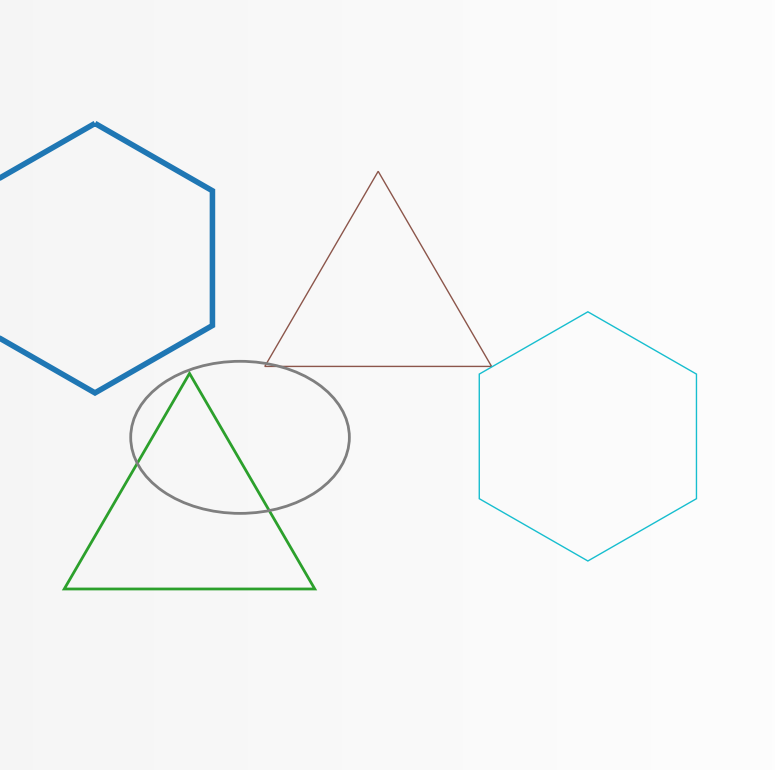[{"shape": "hexagon", "thickness": 2, "radius": 0.87, "center": [0.123, 0.665]}, {"shape": "triangle", "thickness": 1, "radius": 0.93, "center": [0.245, 0.328]}, {"shape": "triangle", "thickness": 0.5, "radius": 0.84, "center": [0.488, 0.609]}, {"shape": "oval", "thickness": 1, "radius": 0.71, "center": [0.31, 0.432]}, {"shape": "hexagon", "thickness": 0.5, "radius": 0.81, "center": [0.759, 0.433]}]